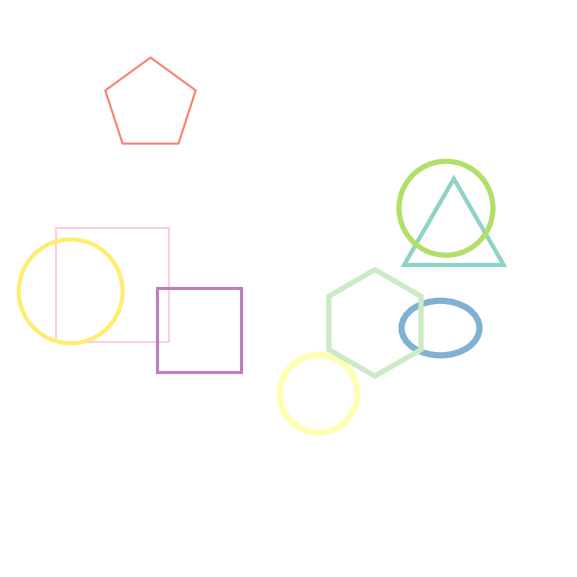[{"shape": "triangle", "thickness": 2, "radius": 0.5, "center": [0.786, 0.59]}, {"shape": "circle", "thickness": 3, "radius": 0.34, "center": [0.552, 0.318]}, {"shape": "pentagon", "thickness": 1, "radius": 0.41, "center": [0.261, 0.817]}, {"shape": "oval", "thickness": 3, "radius": 0.34, "center": [0.763, 0.431]}, {"shape": "circle", "thickness": 2.5, "radius": 0.41, "center": [0.772, 0.639]}, {"shape": "square", "thickness": 1, "radius": 0.49, "center": [0.195, 0.505]}, {"shape": "square", "thickness": 1.5, "radius": 0.37, "center": [0.345, 0.428]}, {"shape": "hexagon", "thickness": 2.5, "radius": 0.46, "center": [0.649, 0.44]}, {"shape": "circle", "thickness": 2, "radius": 0.45, "center": [0.122, 0.495]}]